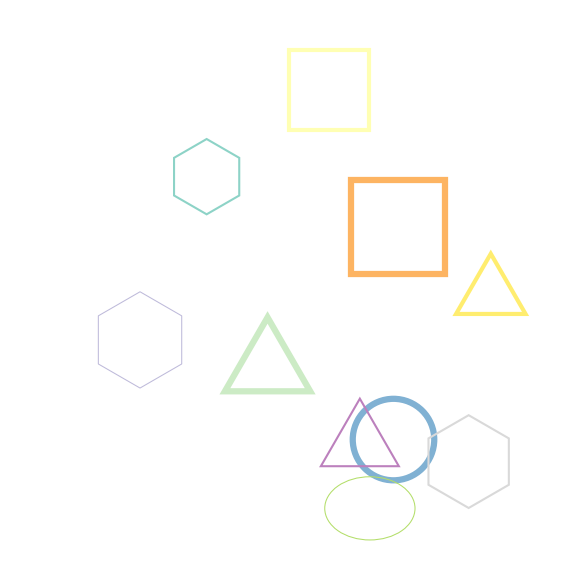[{"shape": "hexagon", "thickness": 1, "radius": 0.33, "center": [0.358, 0.693]}, {"shape": "square", "thickness": 2, "radius": 0.35, "center": [0.57, 0.843]}, {"shape": "hexagon", "thickness": 0.5, "radius": 0.42, "center": [0.242, 0.411]}, {"shape": "circle", "thickness": 3, "radius": 0.35, "center": [0.681, 0.238]}, {"shape": "square", "thickness": 3, "radius": 0.41, "center": [0.689, 0.606]}, {"shape": "oval", "thickness": 0.5, "radius": 0.39, "center": [0.64, 0.119]}, {"shape": "hexagon", "thickness": 1, "radius": 0.4, "center": [0.812, 0.2]}, {"shape": "triangle", "thickness": 1, "radius": 0.39, "center": [0.623, 0.231]}, {"shape": "triangle", "thickness": 3, "radius": 0.43, "center": [0.463, 0.364]}, {"shape": "triangle", "thickness": 2, "radius": 0.35, "center": [0.85, 0.49]}]